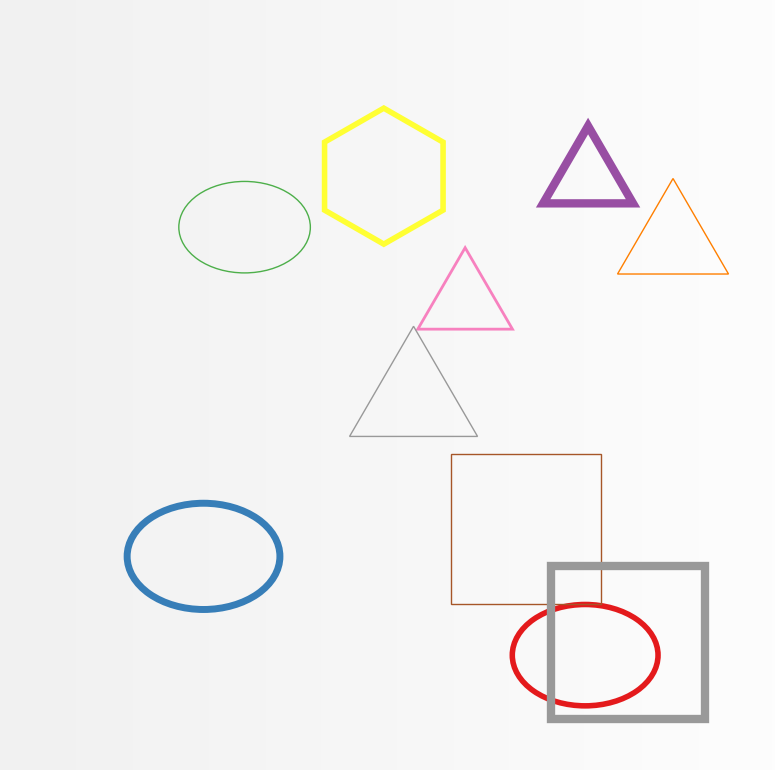[{"shape": "oval", "thickness": 2, "radius": 0.47, "center": [0.755, 0.149]}, {"shape": "oval", "thickness": 2.5, "radius": 0.49, "center": [0.263, 0.277]}, {"shape": "oval", "thickness": 0.5, "radius": 0.42, "center": [0.316, 0.705]}, {"shape": "triangle", "thickness": 3, "radius": 0.33, "center": [0.759, 0.769]}, {"shape": "triangle", "thickness": 0.5, "radius": 0.41, "center": [0.868, 0.685]}, {"shape": "hexagon", "thickness": 2, "radius": 0.44, "center": [0.495, 0.771]}, {"shape": "square", "thickness": 0.5, "radius": 0.48, "center": [0.679, 0.313]}, {"shape": "triangle", "thickness": 1, "radius": 0.35, "center": [0.6, 0.608]}, {"shape": "square", "thickness": 3, "radius": 0.5, "center": [0.811, 0.165]}, {"shape": "triangle", "thickness": 0.5, "radius": 0.48, "center": [0.534, 0.481]}]